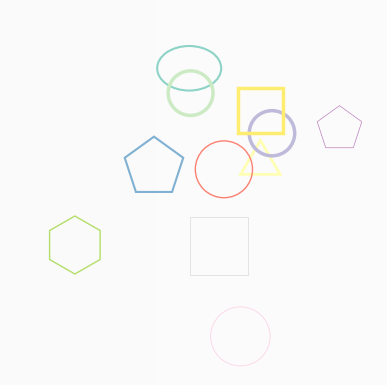[{"shape": "oval", "thickness": 1.5, "radius": 0.41, "center": [0.488, 0.823]}, {"shape": "triangle", "thickness": 2, "radius": 0.29, "center": [0.672, 0.577]}, {"shape": "circle", "thickness": 2.5, "radius": 0.29, "center": [0.702, 0.654]}, {"shape": "circle", "thickness": 1, "radius": 0.37, "center": [0.578, 0.56]}, {"shape": "pentagon", "thickness": 1.5, "radius": 0.4, "center": [0.397, 0.566]}, {"shape": "hexagon", "thickness": 1, "radius": 0.38, "center": [0.193, 0.364]}, {"shape": "circle", "thickness": 0.5, "radius": 0.38, "center": [0.62, 0.126]}, {"shape": "square", "thickness": 0.5, "radius": 0.37, "center": [0.565, 0.362]}, {"shape": "pentagon", "thickness": 0.5, "radius": 0.3, "center": [0.876, 0.665]}, {"shape": "circle", "thickness": 2.5, "radius": 0.29, "center": [0.492, 0.758]}, {"shape": "square", "thickness": 2.5, "radius": 0.29, "center": [0.673, 0.713]}]